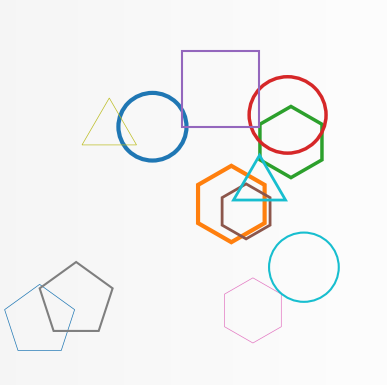[{"shape": "circle", "thickness": 3, "radius": 0.44, "center": [0.393, 0.671]}, {"shape": "pentagon", "thickness": 0.5, "radius": 0.47, "center": [0.102, 0.166]}, {"shape": "hexagon", "thickness": 3, "radius": 0.5, "center": [0.597, 0.47]}, {"shape": "hexagon", "thickness": 2.5, "radius": 0.46, "center": [0.751, 0.631]}, {"shape": "circle", "thickness": 2.5, "radius": 0.5, "center": [0.742, 0.701]}, {"shape": "square", "thickness": 1.5, "radius": 0.5, "center": [0.57, 0.769]}, {"shape": "hexagon", "thickness": 2, "radius": 0.36, "center": [0.635, 0.451]}, {"shape": "hexagon", "thickness": 0.5, "radius": 0.42, "center": [0.653, 0.194]}, {"shape": "pentagon", "thickness": 1.5, "radius": 0.49, "center": [0.196, 0.22]}, {"shape": "triangle", "thickness": 0.5, "radius": 0.41, "center": [0.282, 0.664]}, {"shape": "triangle", "thickness": 2, "radius": 0.39, "center": [0.67, 0.519]}, {"shape": "circle", "thickness": 1.5, "radius": 0.45, "center": [0.784, 0.306]}]